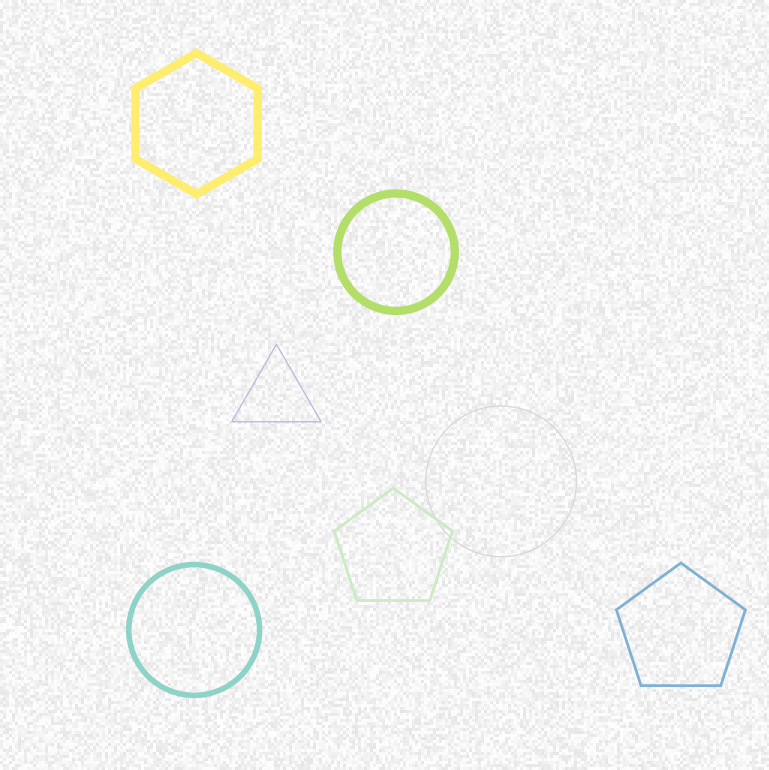[{"shape": "circle", "thickness": 2, "radius": 0.42, "center": [0.252, 0.182]}, {"shape": "triangle", "thickness": 0.5, "radius": 0.34, "center": [0.359, 0.486]}, {"shape": "pentagon", "thickness": 1, "radius": 0.44, "center": [0.884, 0.181]}, {"shape": "circle", "thickness": 3, "radius": 0.38, "center": [0.514, 0.673]}, {"shape": "circle", "thickness": 0.5, "radius": 0.49, "center": [0.651, 0.375]}, {"shape": "pentagon", "thickness": 1, "radius": 0.4, "center": [0.511, 0.285]}, {"shape": "hexagon", "thickness": 3, "radius": 0.46, "center": [0.255, 0.839]}]